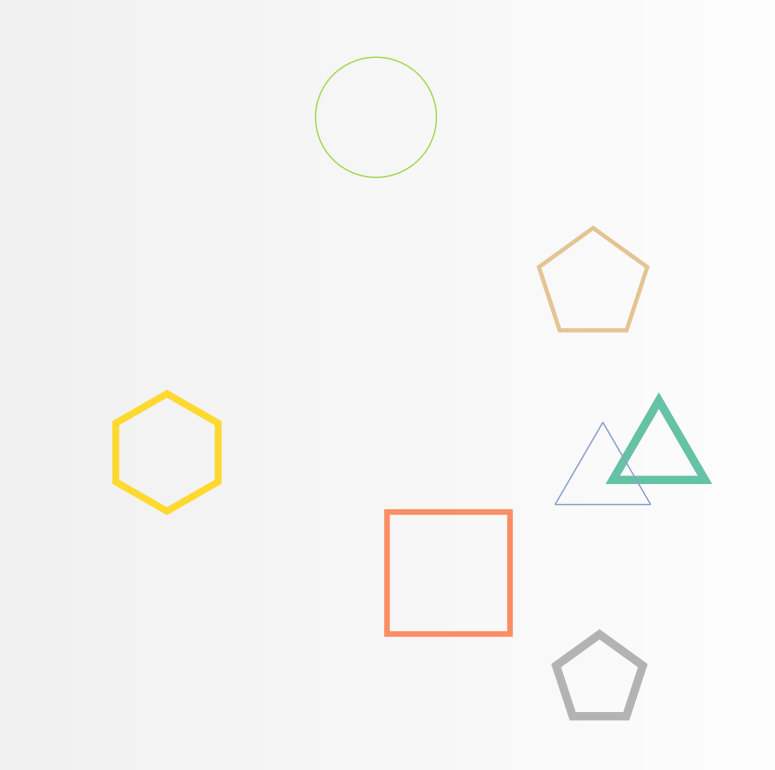[{"shape": "triangle", "thickness": 3, "radius": 0.34, "center": [0.85, 0.411]}, {"shape": "square", "thickness": 2, "radius": 0.4, "center": [0.579, 0.256]}, {"shape": "triangle", "thickness": 0.5, "radius": 0.36, "center": [0.778, 0.38]}, {"shape": "circle", "thickness": 0.5, "radius": 0.39, "center": [0.485, 0.848]}, {"shape": "hexagon", "thickness": 2.5, "radius": 0.38, "center": [0.215, 0.412]}, {"shape": "pentagon", "thickness": 1.5, "radius": 0.37, "center": [0.765, 0.63]}, {"shape": "pentagon", "thickness": 3, "radius": 0.29, "center": [0.774, 0.117]}]